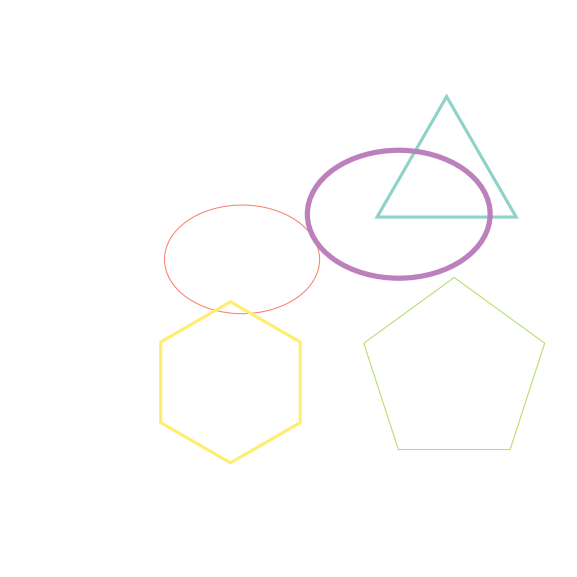[{"shape": "triangle", "thickness": 1.5, "radius": 0.7, "center": [0.773, 0.693]}, {"shape": "oval", "thickness": 0.5, "radius": 0.67, "center": [0.419, 0.55]}, {"shape": "pentagon", "thickness": 0.5, "radius": 0.82, "center": [0.787, 0.354]}, {"shape": "oval", "thickness": 2.5, "radius": 0.79, "center": [0.69, 0.628]}, {"shape": "hexagon", "thickness": 1.5, "radius": 0.7, "center": [0.399, 0.337]}]